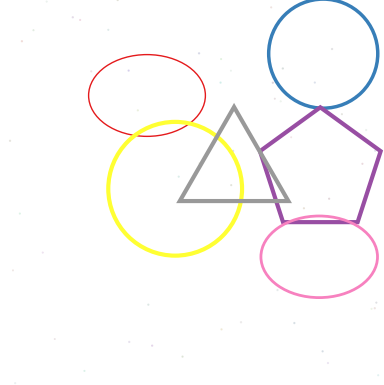[{"shape": "oval", "thickness": 1, "radius": 0.76, "center": [0.382, 0.752]}, {"shape": "circle", "thickness": 2.5, "radius": 0.71, "center": [0.84, 0.861]}, {"shape": "pentagon", "thickness": 3, "radius": 0.82, "center": [0.832, 0.556]}, {"shape": "circle", "thickness": 3, "radius": 0.87, "center": [0.455, 0.51]}, {"shape": "oval", "thickness": 2, "radius": 0.76, "center": [0.829, 0.333]}, {"shape": "triangle", "thickness": 3, "radius": 0.81, "center": [0.608, 0.559]}]